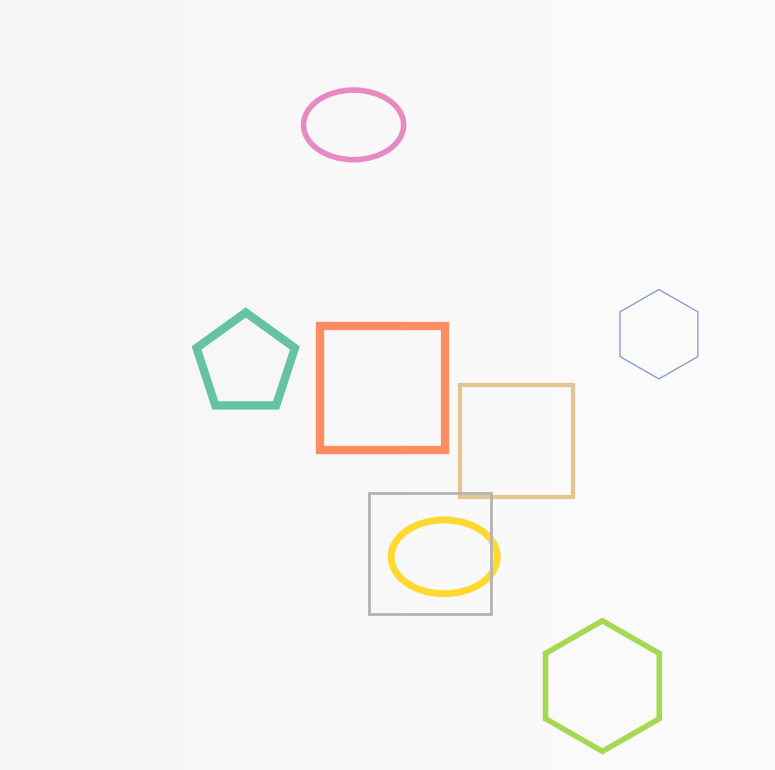[{"shape": "pentagon", "thickness": 3, "radius": 0.33, "center": [0.317, 0.527]}, {"shape": "square", "thickness": 3, "radius": 0.4, "center": [0.493, 0.496]}, {"shape": "hexagon", "thickness": 0.5, "radius": 0.29, "center": [0.85, 0.566]}, {"shape": "oval", "thickness": 2, "radius": 0.32, "center": [0.456, 0.838]}, {"shape": "hexagon", "thickness": 2, "radius": 0.42, "center": [0.777, 0.109]}, {"shape": "oval", "thickness": 2.5, "radius": 0.34, "center": [0.573, 0.277]}, {"shape": "square", "thickness": 1.5, "radius": 0.36, "center": [0.667, 0.427]}, {"shape": "square", "thickness": 1, "radius": 0.39, "center": [0.555, 0.282]}]